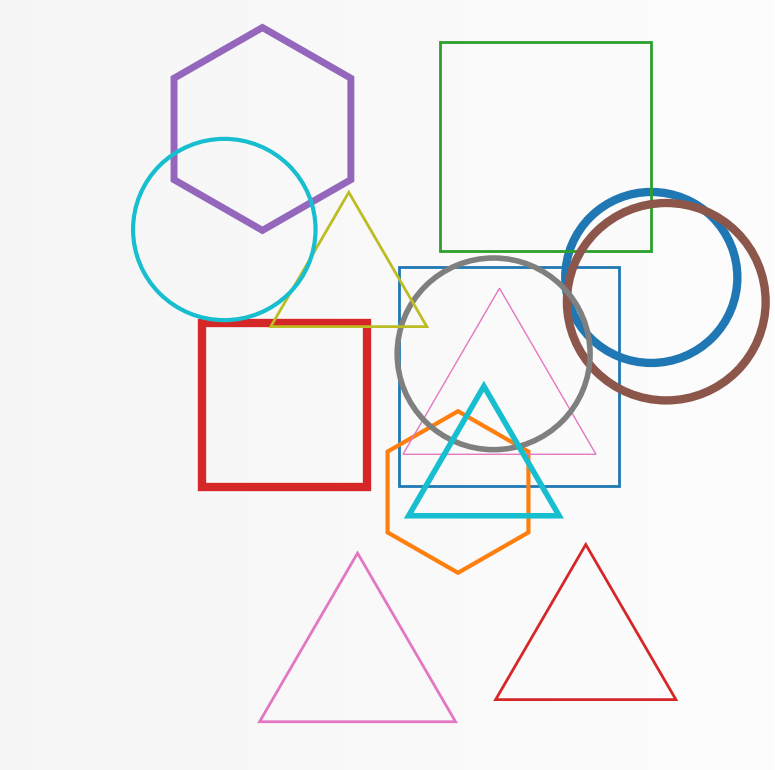[{"shape": "square", "thickness": 1, "radius": 0.71, "center": [0.657, 0.511]}, {"shape": "circle", "thickness": 3, "radius": 0.56, "center": [0.84, 0.64]}, {"shape": "hexagon", "thickness": 1.5, "radius": 0.52, "center": [0.591, 0.361]}, {"shape": "square", "thickness": 1, "radius": 0.68, "center": [0.704, 0.81]}, {"shape": "triangle", "thickness": 1, "radius": 0.67, "center": [0.756, 0.159]}, {"shape": "square", "thickness": 3, "radius": 0.53, "center": [0.367, 0.474]}, {"shape": "hexagon", "thickness": 2.5, "radius": 0.66, "center": [0.339, 0.833]}, {"shape": "circle", "thickness": 3, "radius": 0.64, "center": [0.86, 0.608]}, {"shape": "triangle", "thickness": 0.5, "radius": 0.72, "center": [0.644, 0.482]}, {"shape": "triangle", "thickness": 1, "radius": 0.73, "center": [0.461, 0.136]}, {"shape": "circle", "thickness": 2, "radius": 0.62, "center": [0.637, 0.54]}, {"shape": "triangle", "thickness": 1, "radius": 0.58, "center": [0.45, 0.634]}, {"shape": "circle", "thickness": 1.5, "radius": 0.59, "center": [0.289, 0.702]}, {"shape": "triangle", "thickness": 2, "radius": 0.56, "center": [0.624, 0.386]}]